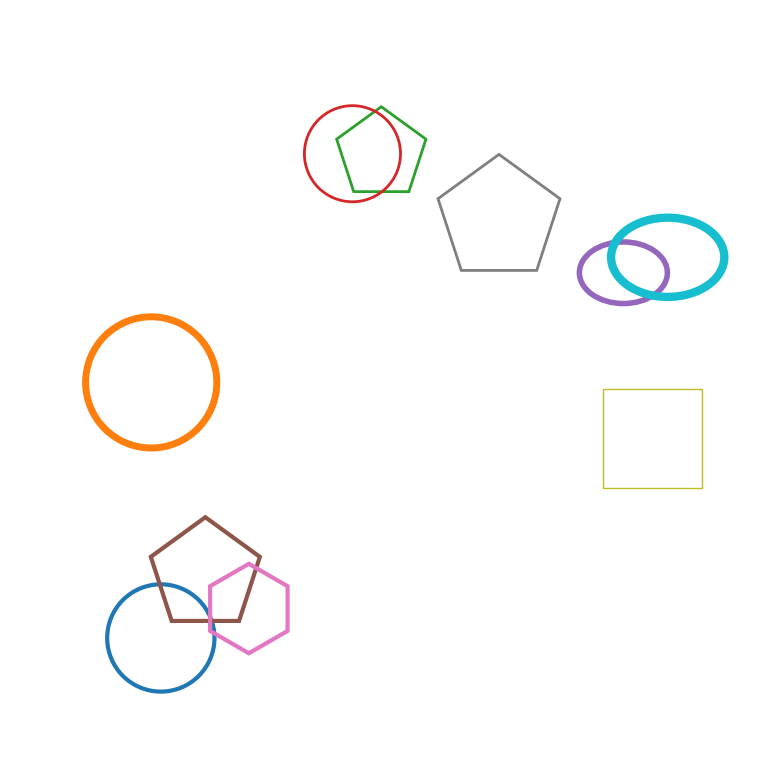[{"shape": "circle", "thickness": 1.5, "radius": 0.35, "center": [0.209, 0.171]}, {"shape": "circle", "thickness": 2.5, "radius": 0.43, "center": [0.196, 0.503]}, {"shape": "pentagon", "thickness": 1, "radius": 0.3, "center": [0.495, 0.8]}, {"shape": "circle", "thickness": 1, "radius": 0.31, "center": [0.458, 0.8]}, {"shape": "oval", "thickness": 2, "radius": 0.29, "center": [0.81, 0.646]}, {"shape": "pentagon", "thickness": 1.5, "radius": 0.37, "center": [0.267, 0.254]}, {"shape": "hexagon", "thickness": 1.5, "radius": 0.29, "center": [0.323, 0.21]}, {"shape": "pentagon", "thickness": 1, "radius": 0.42, "center": [0.648, 0.716]}, {"shape": "square", "thickness": 0.5, "radius": 0.32, "center": [0.848, 0.43]}, {"shape": "oval", "thickness": 3, "radius": 0.37, "center": [0.867, 0.666]}]